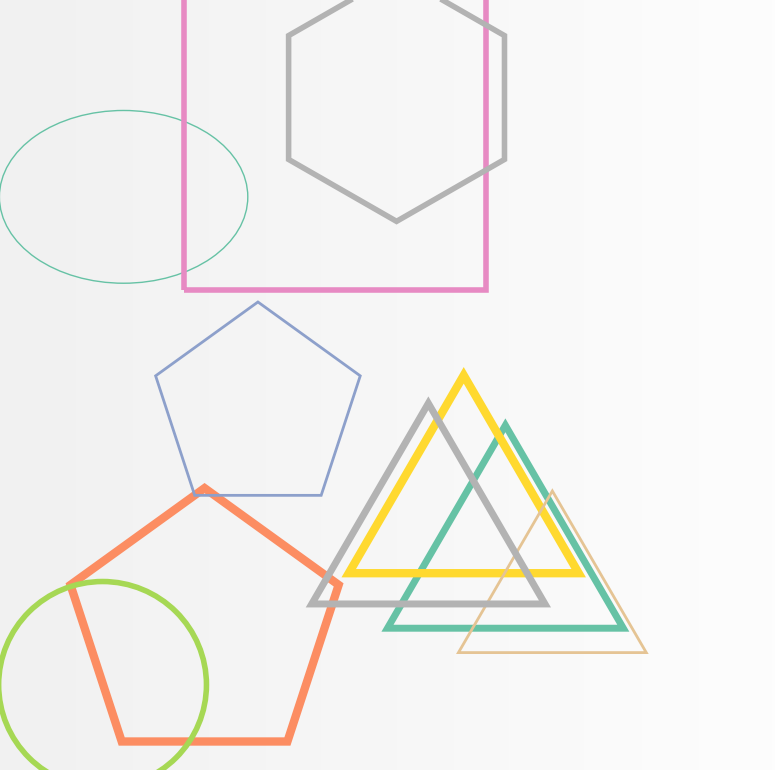[{"shape": "oval", "thickness": 0.5, "radius": 0.8, "center": [0.159, 0.744]}, {"shape": "triangle", "thickness": 2.5, "radius": 0.88, "center": [0.652, 0.272]}, {"shape": "pentagon", "thickness": 3, "radius": 0.91, "center": [0.264, 0.184]}, {"shape": "pentagon", "thickness": 1, "radius": 0.69, "center": [0.333, 0.469]}, {"shape": "square", "thickness": 2, "radius": 0.97, "center": [0.433, 0.818]}, {"shape": "circle", "thickness": 2, "radius": 0.67, "center": [0.132, 0.111]}, {"shape": "triangle", "thickness": 3, "radius": 0.86, "center": [0.598, 0.341]}, {"shape": "triangle", "thickness": 1, "radius": 0.7, "center": [0.713, 0.222]}, {"shape": "hexagon", "thickness": 2, "radius": 0.8, "center": [0.512, 0.873]}, {"shape": "triangle", "thickness": 2.5, "radius": 0.87, "center": [0.553, 0.303]}]